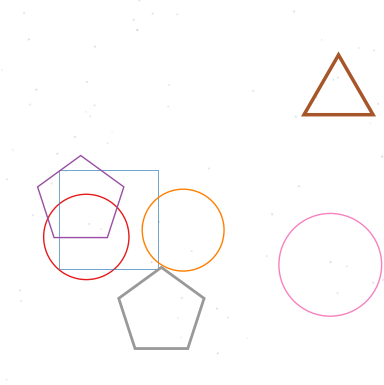[{"shape": "circle", "thickness": 1, "radius": 0.55, "center": [0.224, 0.385]}, {"shape": "square", "thickness": 0.5, "radius": 0.64, "center": [0.282, 0.43]}, {"shape": "pentagon", "thickness": 1, "radius": 0.59, "center": [0.21, 0.478]}, {"shape": "circle", "thickness": 1, "radius": 0.53, "center": [0.476, 0.402]}, {"shape": "triangle", "thickness": 2.5, "radius": 0.52, "center": [0.879, 0.754]}, {"shape": "circle", "thickness": 1, "radius": 0.67, "center": [0.858, 0.312]}, {"shape": "pentagon", "thickness": 2, "radius": 0.58, "center": [0.419, 0.189]}]